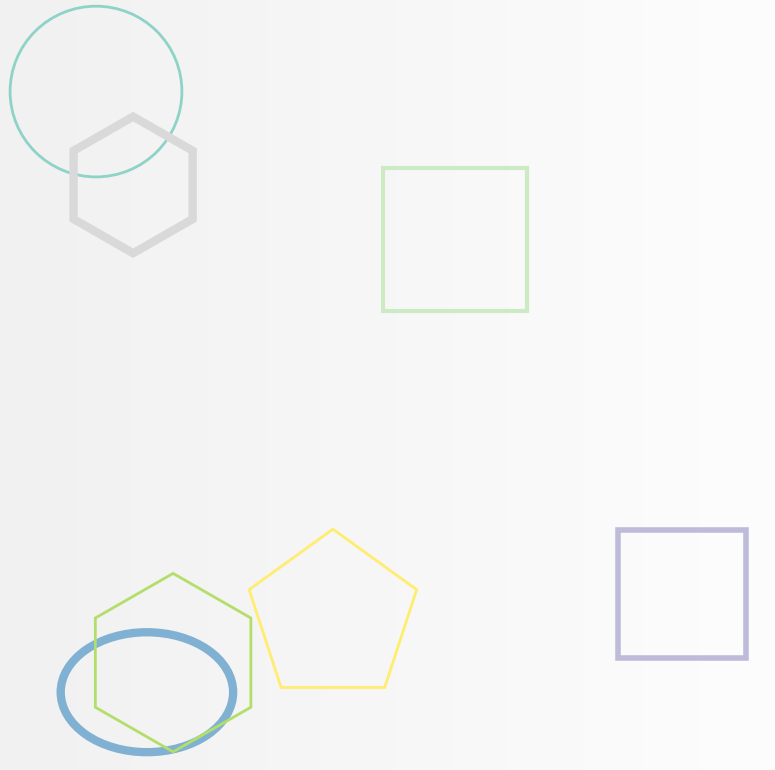[{"shape": "circle", "thickness": 1, "radius": 0.55, "center": [0.124, 0.881]}, {"shape": "square", "thickness": 2, "radius": 0.41, "center": [0.88, 0.228]}, {"shape": "oval", "thickness": 3, "radius": 0.56, "center": [0.19, 0.101]}, {"shape": "hexagon", "thickness": 1, "radius": 0.58, "center": [0.223, 0.139]}, {"shape": "hexagon", "thickness": 3, "radius": 0.44, "center": [0.172, 0.76]}, {"shape": "square", "thickness": 1.5, "radius": 0.46, "center": [0.588, 0.689]}, {"shape": "pentagon", "thickness": 1, "radius": 0.57, "center": [0.43, 0.199]}]